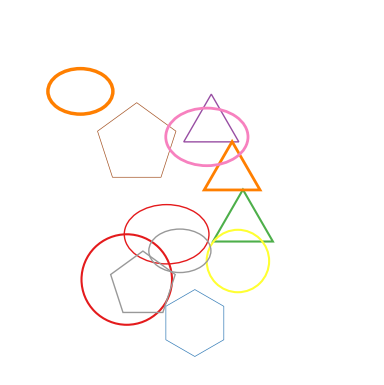[{"shape": "circle", "thickness": 1.5, "radius": 0.59, "center": [0.329, 0.274]}, {"shape": "oval", "thickness": 1, "radius": 0.55, "center": [0.433, 0.392]}, {"shape": "hexagon", "thickness": 0.5, "radius": 0.43, "center": [0.506, 0.161]}, {"shape": "triangle", "thickness": 1.5, "radius": 0.45, "center": [0.631, 0.418]}, {"shape": "triangle", "thickness": 1, "radius": 0.41, "center": [0.549, 0.673]}, {"shape": "triangle", "thickness": 2, "radius": 0.42, "center": [0.603, 0.548]}, {"shape": "oval", "thickness": 2.5, "radius": 0.42, "center": [0.209, 0.763]}, {"shape": "circle", "thickness": 1.5, "radius": 0.41, "center": [0.618, 0.322]}, {"shape": "pentagon", "thickness": 0.5, "radius": 0.54, "center": [0.355, 0.626]}, {"shape": "oval", "thickness": 2, "radius": 0.53, "center": [0.537, 0.644]}, {"shape": "oval", "thickness": 1, "radius": 0.4, "center": [0.467, 0.349]}, {"shape": "pentagon", "thickness": 1, "radius": 0.44, "center": [0.371, 0.26]}]